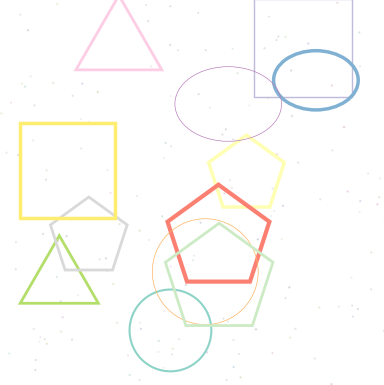[{"shape": "circle", "thickness": 1.5, "radius": 0.53, "center": [0.443, 0.142]}, {"shape": "pentagon", "thickness": 2.5, "radius": 0.52, "center": [0.64, 0.546]}, {"shape": "square", "thickness": 1, "radius": 0.63, "center": [0.787, 0.875]}, {"shape": "pentagon", "thickness": 3, "radius": 0.7, "center": [0.567, 0.381]}, {"shape": "oval", "thickness": 2.5, "radius": 0.55, "center": [0.821, 0.791]}, {"shape": "circle", "thickness": 0.5, "radius": 0.69, "center": [0.533, 0.294]}, {"shape": "triangle", "thickness": 2, "radius": 0.59, "center": [0.154, 0.271]}, {"shape": "triangle", "thickness": 2, "radius": 0.64, "center": [0.309, 0.883]}, {"shape": "pentagon", "thickness": 2, "radius": 0.52, "center": [0.231, 0.383]}, {"shape": "oval", "thickness": 0.5, "radius": 0.69, "center": [0.593, 0.73]}, {"shape": "pentagon", "thickness": 2, "radius": 0.73, "center": [0.569, 0.273]}, {"shape": "square", "thickness": 2.5, "radius": 0.62, "center": [0.175, 0.556]}]